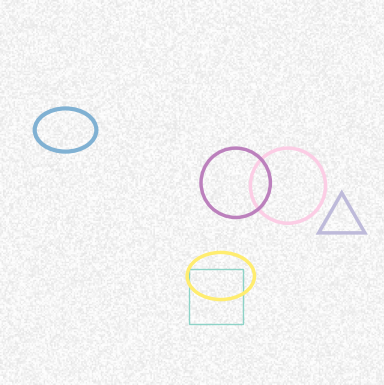[{"shape": "square", "thickness": 1, "radius": 0.35, "center": [0.561, 0.23]}, {"shape": "triangle", "thickness": 2.5, "radius": 0.35, "center": [0.888, 0.43]}, {"shape": "oval", "thickness": 3, "radius": 0.4, "center": [0.17, 0.662]}, {"shape": "circle", "thickness": 2.5, "radius": 0.49, "center": [0.748, 0.518]}, {"shape": "circle", "thickness": 2.5, "radius": 0.45, "center": [0.612, 0.525]}, {"shape": "oval", "thickness": 2.5, "radius": 0.44, "center": [0.574, 0.283]}]